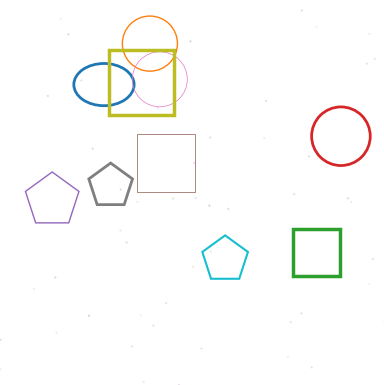[{"shape": "oval", "thickness": 2, "radius": 0.39, "center": [0.27, 0.78]}, {"shape": "circle", "thickness": 1, "radius": 0.36, "center": [0.389, 0.887]}, {"shape": "square", "thickness": 2.5, "radius": 0.3, "center": [0.822, 0.344]}, {"shape": "circle", "thickness": 2, "radius": 0.38, "center": [0.886, 0.646]}, {"shape": "pentagon", "thickness": 1, "radius": 0.37, "center": [0.136, 0.48]}, {"shape": "square", "thickness": 0.5, "radius": 0.38, "center": [0.432, 0.577]}, {"shape": "circle", "thickness": 0.5, "radius": 0.36, "center": [0.415, 0.794]}, {"shape": "pentagon", "thickness": 2, "radius": 0.3, "center": [0.287, 0.517]}, {"shape": "square", "thickness": 2.5, "radius": 0.42, "center": [0.368, 0.786]}, {"shape": "pentagon", "thickness": 1.5, "radius": 0.31, "center": [0.585, 0.326]}]